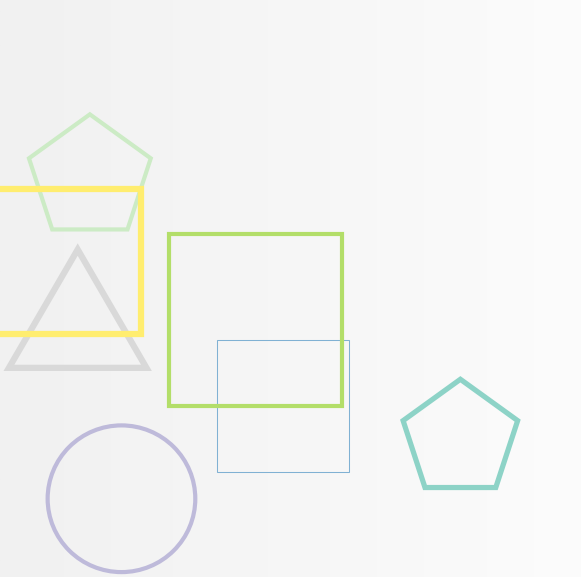[{"shape": "pentagon", "thickness": 2.5, "radius": 0.52, "center": [0.792, 0.239]}, {"shape": "circle", "thickness": 2, "radius": 0.64, "center": [0.209, 0.136]}, {"shape": "square", "thickness": 0.5, "radius": 0.57, "center": [0.487, 0.296]}, {"shape": "square", "thickness": 2, "radius": 0.74, "center": [0.44, 0.445]}, {"shape": "triangle", "thickness": 3, "radius": 0.68, "center": [0.134, 0.43]}, {"shape": "pentagon", "thickness": 2, "radius": 0.55, "center": [0.155, 0.691]}, {"shape": "square", "thickness": 3, "radius": 0.63, "center": [0.116, 0.546]}]